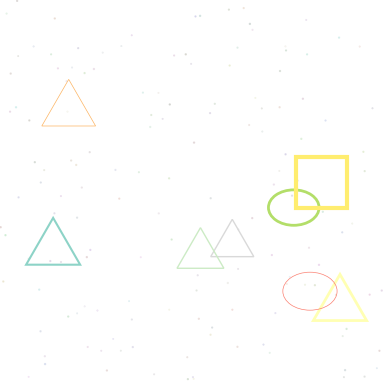[{"shape": "triangle", "thickness": 1.5, "radius": 0.41, "center": [0.138, 0.353]}, {"shape": "triangle", "thickness": 2, "radius": 0.4, "center": [0.883, 0.207]}, {"shape": "oval", "thickness": 0.5, "radius": 0.35, "center": [0.805, 0.244]}, {"shape": "triangle", "thickness": 0.5, "radius": 0.4, "center": [0.178, 0.713]}, {"shape": "oval", "thickness": 2, "radius": 0.33, "center": [0.763, 0.461]}, {"shape": "triangle", "thickness": 1, "radius": 0.32, "center": [0.603, 0.366]}, {"shape": "triangle", "thickness": 1, "radius": 0.35, "center": [0.521, 0.338]}, {"shape": "square", "thickness": 3, "radius": 0.33, "center": [0.834, 0.526]}]